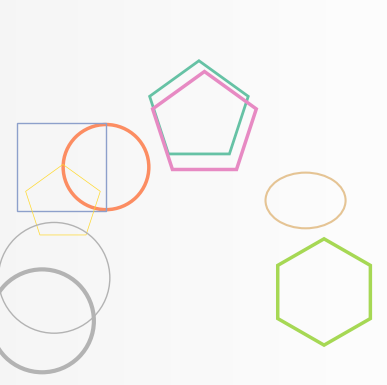[{"shape": "pentagon", "thickness": 2, "radius": 0.67, "center": [0.513, 0.708]}, {"shape": "circle", "thickness": 2.5, "radius": 0.55, "center": [0.274, 0.566]}, {"shape": "square", "thickness": 1, "radius": 0.57, "center": [0.159, 0.566]}, {"shape": "pentagon", "thickness": 2.5, "radius": 0.7, "center": [0.528, 0.674]}, {"shape": "hexagon", "thickness": 2.5, "radius": 0.69, "center": [0.836, 0.242]}, {"shape": "pentagon", "thickness": 0.5, "radius": 0.51, "center": [0.162, 0.472]}, {"shape": "oval", "thickness": 1.5, "radius": 0.52, "center": [0.789, 0.479]}, {"shape": "circle", "thickness": 1, "radius": 0.72, "center": [0.14, 0.278]}, {"shape": "circle", "thickness": 3, "radius": 0.67, "center": [0.109, 0.167]}]